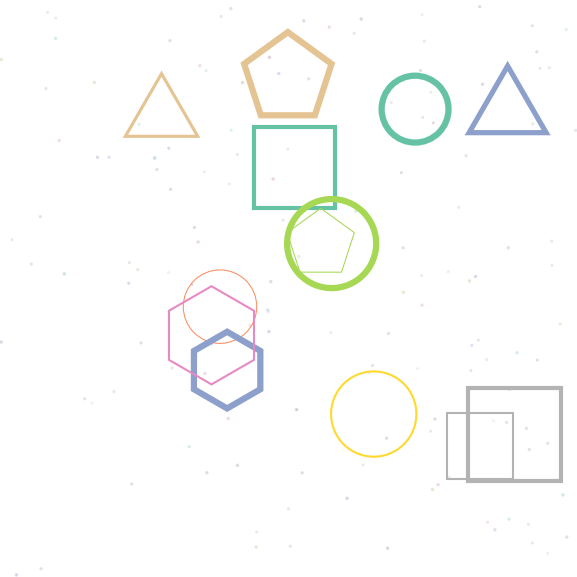[{"shape": "circle", "thickness": 3, "radius": 0.29, "center": [0.719, 0.81]}, {"shape": "square", "thickness": 2, "radius": 0.35, "center": [0.51, 0.709]}, {"shape": "circle", "thickness": 0.5, "radius": 0.32, "center": [0.381, 0.468]}, {"shape": "hexagon", "thickness": 3, "radius": 0.33, "center": [0.393, 0.358]}, {"shape": "triangle", "thickness": 2.5, "radius": 0.38, "center": [0.879, 0.808]}, {"shape": "hexagon", "thickness": 1, "radius": 0.43, "center": [0.366, 0.419]}, {"shape": "circle", "thickness": 3, "radius": 0.39, "center": [0.574, 0.577]}, {"shape": "pentagon", "thickness": 0.5, "radius": 0.31, "center": [0.555, 0.577]}, {"shape": "circle", "thickness": 1, "radius": 0.37, "center": [0.647, 0.282]}, {"shape": "triangle", "thickness": 1.5, "radius": 0.36, "center": [0.28, 0.799]}, {"shape": "pentagon", "thickness": 3, "radius": 0.4, "center": [0.498, 0.864]}, {"shape": "square", "thickness": 2, "radius": 0.4, "center": [0.891, 0.247]}, {"shape": "square", "thickness": 1, "radius": 0.29, "center": [0.831, 0.227]}]